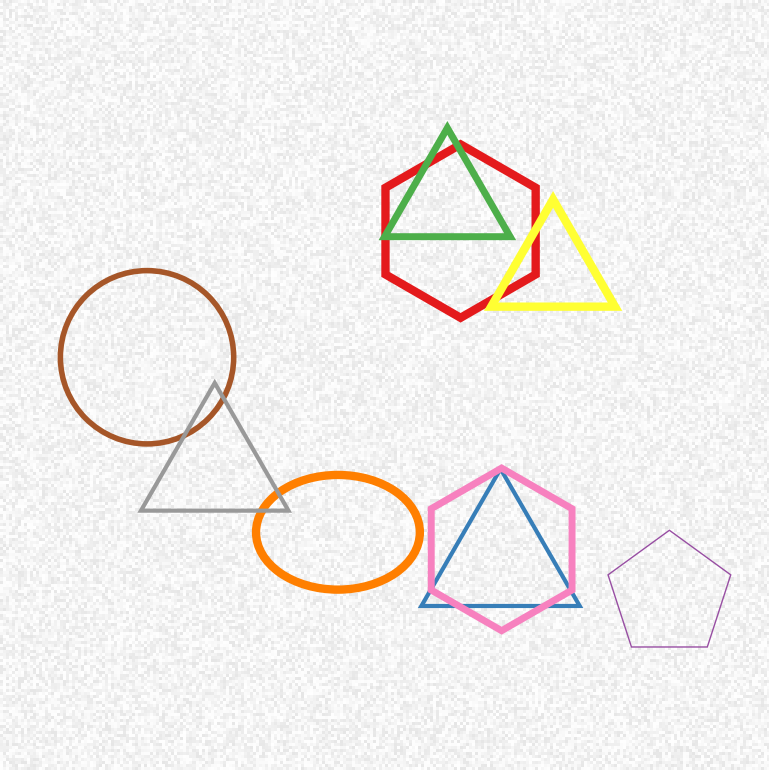[{"shape": "hexagon", "thickness": 3, "radius": 0.56, "center": [0.598, 0.7]}, {"shape": "triangle", "thickness": 1.5, "radius": 0.59, "center": [0.65, 0.272]}, {"shape": "triangle", "thickness": 2.5, "radius": 0.47, "center": [0.581, 0.74]}, {"shape": "pentagon", "thickness": 0.5, "radius": 0.42, "center": [0.869, 0.228]}, {"shape": "oval", "thickness": 3, "radius": 0.53, "center": [0.439, 0.309]}, {"shape": "triangle", "thickness": 3, "radius": 0.46, "center": [0.718, 0.648]}, {"shape": "circle", "thickness": 2, "radius": 0.56, "center": [0.191, 0.536]}, {"shape": "hexagon", "thickness": 2.5, "radius": 0.53, "center": [0.651, 0.286]}, {"shape": "triangle", "thickness": 1.5, "radius": 0.55, "center": [0.279, 0.392]}]